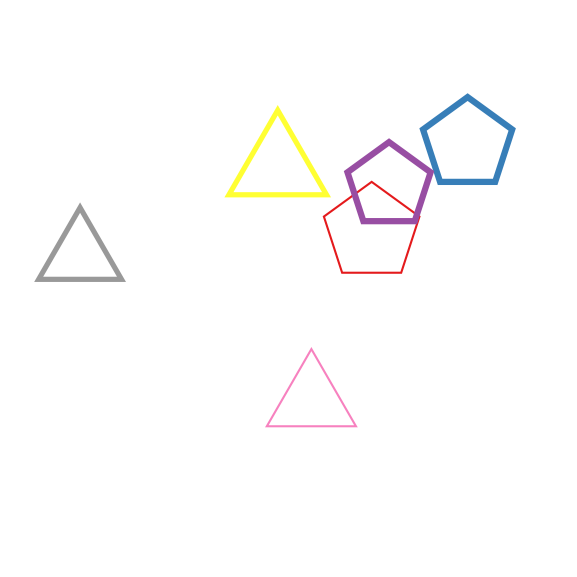[{"shape": "pentagon", "thickness": 1, "radius": 0.43, "center": [0.644, 0.597]}, {"shape": "pentagon", "thickness": 3, "radius": 0.41, "center": [0.81, 0.75]}, {"shape": "pentagon", "thickness": 3, "radius": 0.38, "center": [0.674, 0.677]}, {"shape": "triangle", "thickness": 2.5, "radius": 0.49, "center": [0.481, 0.711]}, {"shape": "triangle", "thickness": 1, "radius": 0.45, "center": [0.539, 0.306]}, {"shape": "triangle", "thickness": 2.5, "radius": 0.41, "center": [0.139, 0.557]}]